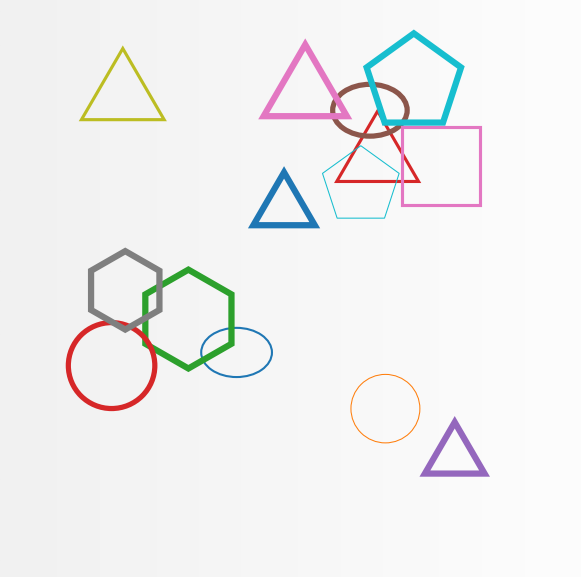[{"shape": "oval", "thickness": 1, "radius": 0.3, "center": [0.407, 0.389]}, {"shape": "triangle", "thickness": 3, "radius": 0.3, "center": [0.489, 0.64]}, {"shape": "circle", "thickness": 0.5, "radius": 0.3, "center": [0.663, 0.292]}, {"shape": "hexagon", "thickness": 3, "radius": 0.43, "center": [0.324, 0.447]}, {"shape": "circle", "thickness": 2.5, "radius": 0.37, "center": [0.192, 0.366]}, {"shape": "triangle", "thickness": 1.5, "radius": 0.41, "center": [0.65, 0.726]}, {"shape": "triangle", "thickness": 3, "radius": 0.3, "center": [0.782, 0.209]}, {"shape": "oval", "thickness": 2.5, "radius": 0.32, "center": [0.636, 0.808]}, {"shape": "triangle", "thickness": 3, "radius": 0.41, "center": [0.525, 0.839]}, {"shape": "square", "thickness": 1.5, "radius": 0.34, "center": [0.759, 0.711]}, {"shape": "hexagon", "thickness": 3, "radius": 0.34, "center": [0.215, 0.496]}, {"shape": "triangle", "thickness": 1.5, "radius": 0.41, "center": [0.211, 0.833]}, {"shape": "pentagon", "thickness": 0.5, "radius": 0.35, "center": [0.621, 0.677]}, {"shape": "pentagon", "thickness": 3, "radius": 0.43, "center": [0.712, 0.856]}]